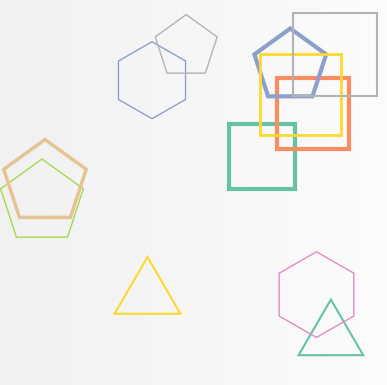[{"shape": "square", "thickness": 3, "radius": 0.42, "center": [0.676, 0.594]}, {"shape": "triangle", "thickness": 1.5, "radius": 0.48, "center": [0.854, 0.126]}, {"shape": "square", "thickness": 3, "radius": 0.46, "center": [0.807, 0.705]}, {"shape": "pentagon", "thickness": 3, "radius": 0.49, "center": [0.749, 0.829]}, {"shape": "hexagon", "thickness": 1, "radius": 0.5, "center": [0.392, 0.792]}, {"shape": "hexagon", "thickness": 1, "radius": 0.56, "center": [0.817, 0.235]}, {"shape": "pentagon", "thickness": 1, "radius": 0.56, "center": [0.108, 0.475]}, {"shape": "square", "thickness": 2, "radius": 0.52, "center": [0.775, 0.754]}, {"shape": "triangle", "thickness": 1.5, "radius": 0.49, "center": [0.381, 0.234]}, {"shape": "pentagon", "thickness": 2.5, "radius": 0.56, "center": [0.116, 0.526]}, {"shape": "pentagon", "thickness": 1, "radius": 0.42, "center": [0.481, 0.878]}, {"shape": "square", "thickness": 1.5, "radius": 0.54, "center": [0.865, 0.858]}]